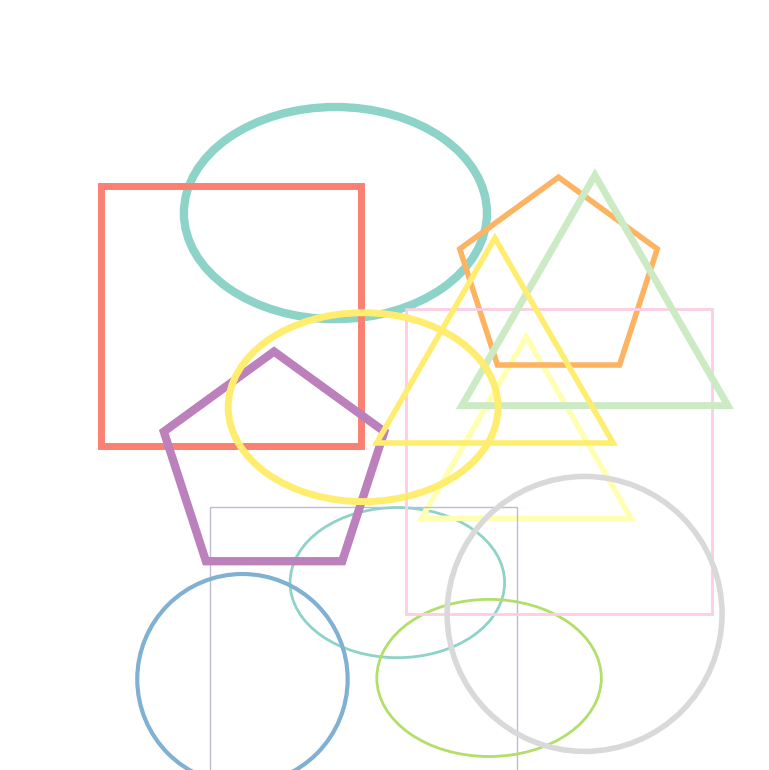[{"shape": "oval", "thickness": 1, "radius": 0.7, "center": [0.516, 0.243]}, {"shape": "oval", "thickness": 3, "radius": 0.98, "center": [0.436, 0.723]}, {"shape": "triangle", "thickness": 2, "radius": 0.79, "center": [0.683, 0.405]}, {"shape": "square", "thickness": 0.5, "radius": 1.0, "center": [0.472, 0.142]}, {"shape": "square", "thickness": 2.5, "radius": 0.84, "center": [0.3, 0.589]}, {"shape": "circle", "thickness": 1.5, "radius": 0.68, "center": [0.315, 0.118]}, {"shape": "pentagon", "thickness": 2, "radius": 0.67, "center": [0.725, 0.635]}, {"shape": "oval", "thickness": 1, "radius": 0.73, "center": [0.635, 0.12]}, {"shape": "square", "thickness": 1, "radius": 0.99, "center": [0.726, 0.401]}, {"shape": "circle", "thickness": 2, "radius": 0.89, "center": [0.759, 0.203]}, {"shape": "pentagon", "thickness": 3, "radius": 0.75, "center": [0.356, 0.393]}, {"shape": "triangle", "thickness": 2.5, "radius": 1.0, "center": [0.773, 0.573]}, {"shape": "triangle", "thickness": 2, "radius": 0.89, "center": [0.643, 0.513]}, {"shape": "oval", "thickness": 2.5, "radius": 0.88, "center": [0.472, 0.471]}]